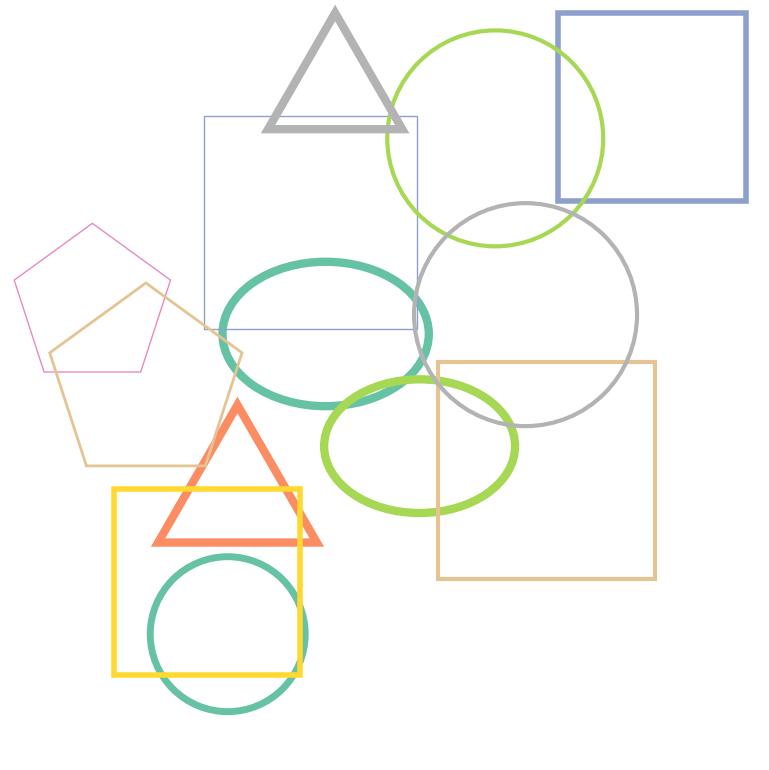[{"shape": "circle", "thickness": 2.5, "radius": 0.5, "center": [0.296, 0.176]}, {"shape": "oval", "thickness": 3, "radius": 0.67, "center": [0.423, 0.566]}, {"shape": "triangle", "thickness": 3, "radius": 0.6, "center": [0.308, 0.355]}, {"shape": "square", "thickness": 0.5, "radius": 0.69, "center": [0.403, 0.711]}, {"shape": "square", "thickness": 2, "radius": 0.61, "center": [0.847, 0.861]}, {"shape": "pentagon", "thickness": 0.5, "radius": 0.53, "center": [0.12, 0.603]}, {"shape": "oval", "thickness": 3, "radius": 0.62, "center": [0.545, 0.421]}, {"shape": "circle", "thickness": 1.5, "radius": 0.7, "center": [0.643, 0.82]}, {"shape": "square", "thickness": 2, "radius": 0.6, "center": [0.269, 0.244]}, {"shape": "square", "thickness": 1.5, "radius": 0.7, "center": [0.709, 0.388]}, {"shape": "pentagon", "thickness": 1, "radius": 0.66, "center": [0.189, 0.501]}, {"shape": "triangle", "thickness": 3, "radius": 0.5, "center": [0.435, 0.883]}, {"shape": "circle", "thickness": 1.5, "radius": 0.72, "center": [0.683, 0.591]}]